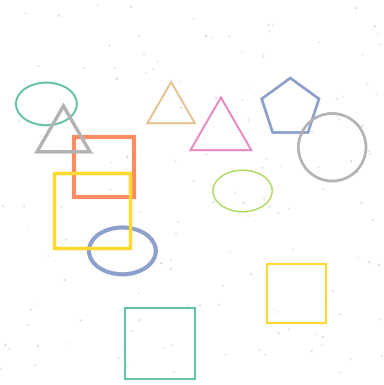[{"shape": "square", "thickness": 1.5, "radius": 0.46, "center": [0.415, 0.108]}, {"shape": "oval", "thickness": 1.5, "radius": 0.4, "center": [0.12, 0.73]}, {"shape": "square", "thickness": 3, "radius": 0.39, "center": [0.271, 0.567]}, {"shape": "oval", "thickness": 3, "radius": 0.43, "center": [0.318, 0.348]}, {"shape": "pentagon", "thickness": 2, "radius": 0.39, "center": [0.754, 0.719]}, {"shape": "triangle", "thickness": 1.5, "radius": 0.46, "center": [0.574, 0.656]}, {"shape": "oval", "thickness": 1, "radius": 0.38, "center": [0.63, 0.504]}, {"shape": "square", "thickness": 2.5, "radius": 0.49, "center": [0.239, 0.453]}, {"shape": "square", "thickness": 1.5, "radius": 0.38, "center": [0.771, 0.237]}, {"shape": "triangle", "thickness": 1.5, "radius": 0.36, "center": [0.444, 0.716]}, {"shape": "triangle", "thickness": 2.5, "radius": 0.4, "center": [0.165, 0.645]}, {"shape": "circle", "thickness": 2, "radius": 0.44, "center": [0.863, 0.618]}]